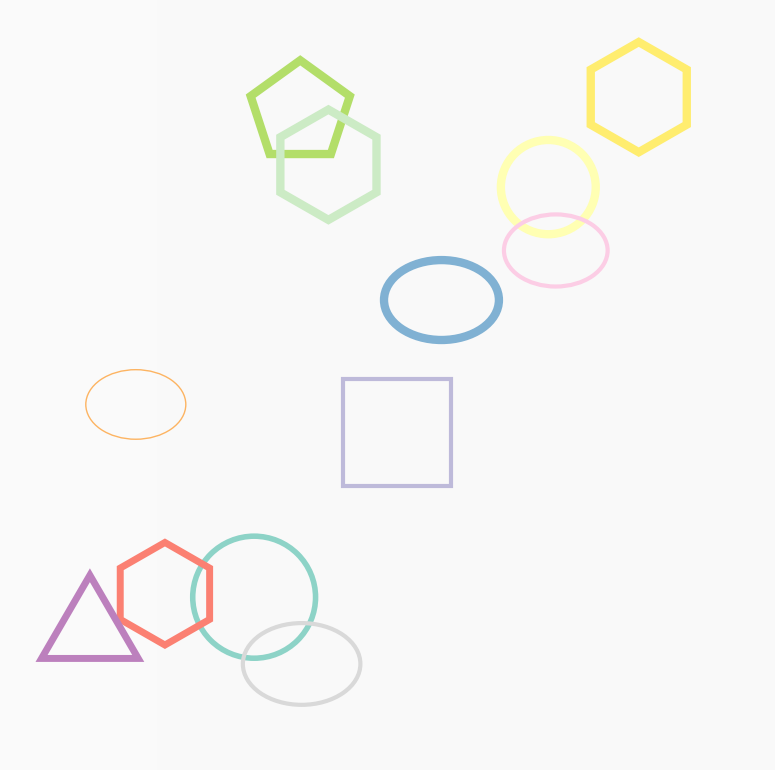[{"shape": "circle", "thickness": 2, "radius": 0.4, "center": [0.328, 0.224]}, {"shape": "circle", "thickness": 3, "radius": 0.31, "center": [0.707, 0.757]}, {"shape": "square", "thickness": 1.5, "radius": 0.35, "center": [0.512, 0.438]}, {"shape": "hexagon", "thickness": 2.5, "radius": 0.33, "center": [0.213, 0.229]}, {"shape": "oval", "thickness": 3, "radius": 0.37, "center": [0.57, 0.61]}, {"shape": "oval", "thickness": 0.5, "radius": 0.32, "center": [0.175, 0.475]}, {"shape": "pentagon", "thickness": 3, "radius": 0.34, "center": [0.387, 0.854]}, {"shape": "oval", "thickness": 1.5, "radius": 0.33, "center": [0.717, 0.675]}, {"shape": "oval", "thickness": 1.5, "radius": 0.38, "center": [0.389, 0.138]}, {"shape": "triangle", "thickness": 2.5, "radius": 0.36, "center": [0.116, 0.181]}, {"shape": "hexagon", "thickness": 3, "radius": 0.36, "center": [0.424, 0.786]}, {"shape": "hexagon", "thickness": 3, "radius": 0.36, "center": [0.824, 0.874]}]